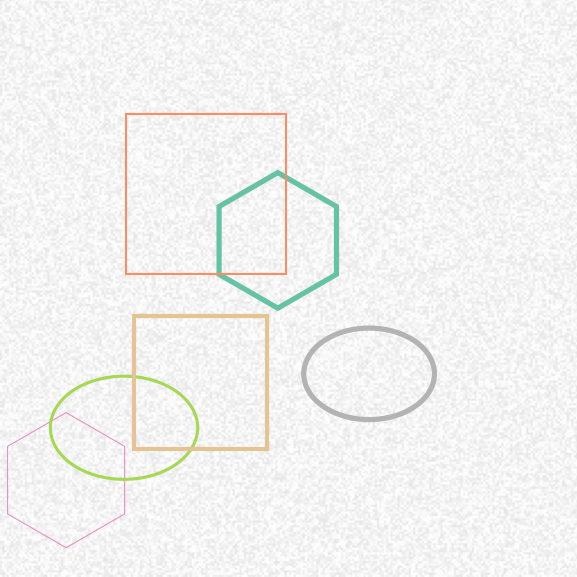[{"shape": "hexagon", "thickness": 2.5, "radius": 0.59, "center": [0.481, 0.583]}, {"shape": "square", "thickness": 1, "radius": 0.69, "center": [0.356, 0.663]}, {"shape": "hexagon", "thickness": 0.5, "radius": 0.59, "center": [0.114, 0.168]}, {"shape": "oval", "thickness": 1.5, "radius": 0.64, "center": [0.215, 0.258]}, {"shape": "square", "thickness": 2, "radius": 0.58, "center": [0.347, 0.337]}, {"shape": "oval", "thickness": 2.5, "radius": 0.57, "center": [0.639, 0.352]}]